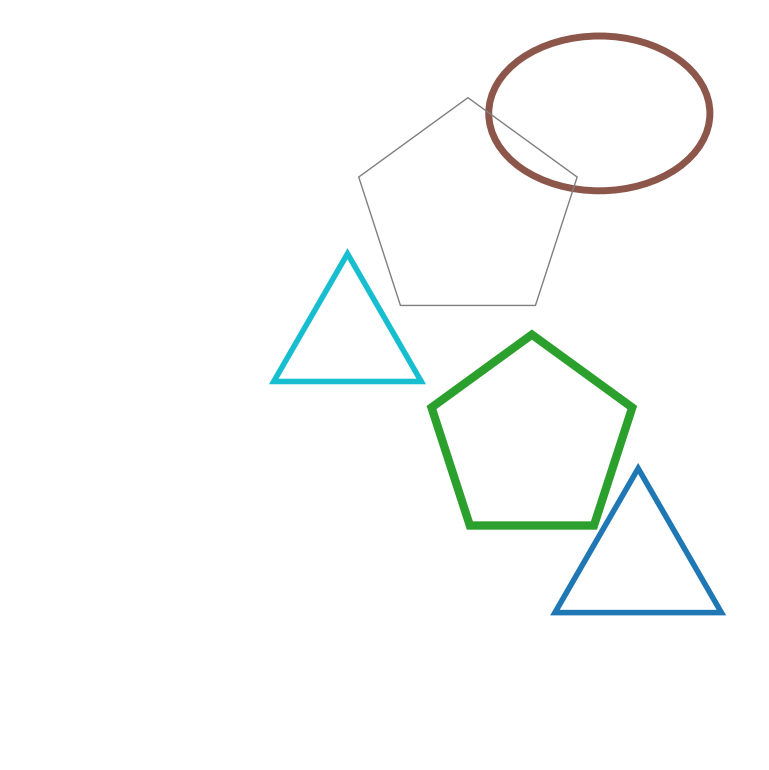[{"shape": "triangle", "thickness": 2, "radius": 0.62, "center": [0.829, 0.267]}, {"shape": "pentagon", "thickness": 3, "radius": 0.69, "center": [0.691, 0.428]}, {"shape": "oval", "thickness": 2.5, "radius": 0.72, "center": [0.778, 0.853]}, {"shape": "pentagon", "thickness": 0.5, "radius": 0.75, "center": [0.608, 0.724]}, {"shape": "triangle", "thickness": 2, "radius": 0.55, "center": [0.451, 0.56]}]